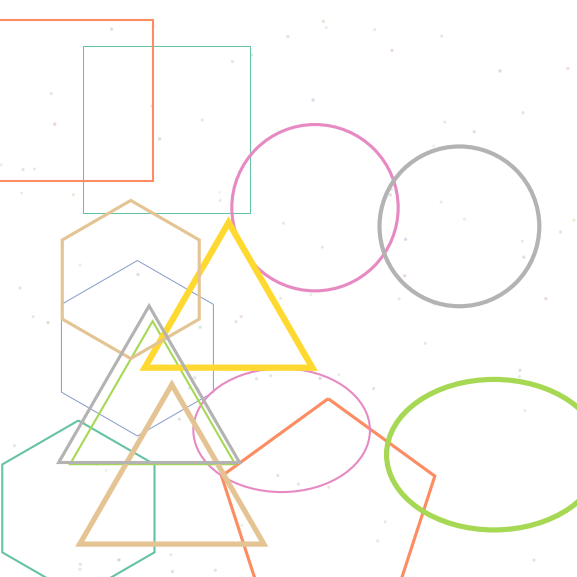[{"shape": "square", "thickness": 0.5, "radius": 0.72, "center": [0.289, 0.775]}, {"shape": "hexagon", "thickness": 1, "radius": 0.76, "center": [0.136, 0.119]}, {"shape": "square", "thickness": 1, "radius": 0.7, "center": [0.126, 0.824]}, {"shape": "pentagon", "thickness": 1.5, "radius": 0.97, "center": [0.568, 0.115]}, {"shape": "hexagon", "thickness": 0.5, "radius": 0.76, "center": [0.238, 0.396]}, {"shape": "circle", "thickness": 1.5, "radius": 0.72, "center": [0.545, 0.639]}, {"shape": "oval", "thickness": 1, "radius": 0.76, "center": [0.488, 0.254]}, {"shape": "triangle", "thickness": 1, "radius": 0.83, "center": [0.264, 0.278]}, {"shape": "oval", "thickness": 2.5, "radius": 0.93, "center": [0.856, 0.212]}, {"shape": "triangle", "thickness": 3, "radius": 0.84, "center": [0.396, 0.446]}, {"shape": "triangle", "thickness": 2.5, "radius": 0.92, "center": [0.297, 0.149]}, {"shape": "hexagon", "thickness": 1.5, "radius": 0.68, "center": [0.226, 0.515]}, {"shape": "circle", "thickness": 2, "radius": 0.69, "center": [0.796, 0.607]}, {"shape": "triangle", "thickness": 1.5, "radius": 0.9, "center": [0.258, 0.289]}]